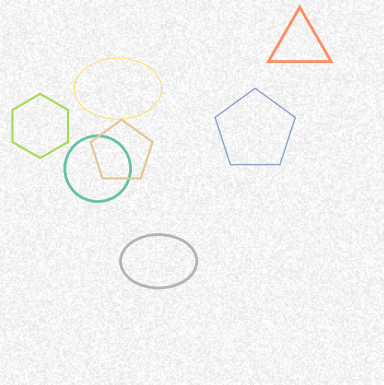[{"shape": "circle", "thickness": 2, "radius": 0.43, "center": [0.254, 0.562]}, {"shape": "triangle", "thickness": 2, "radius": 0.47, "center": [0.779, 0.887]}, {"shape": "pentagon", "thickness": 1, "radius": 0.55, "center": [0.663, 0.661]}, {"shape": "hexagon", "thickness": 1.5, "radius": 0.42, "center": [0.105, 0.673]}, {"shape": "oval", "thickness": 0.5, "radius": 0.57, "center": [0.306, 0.77]}, {"shape": "pentagon", "thickness": 1.5, "radius": 0.42, "center": [0.316, 0.605]}, {"shape": "oval", "thickness": 2, "radius": 0.5, "center": [0.412, 0.321]}]